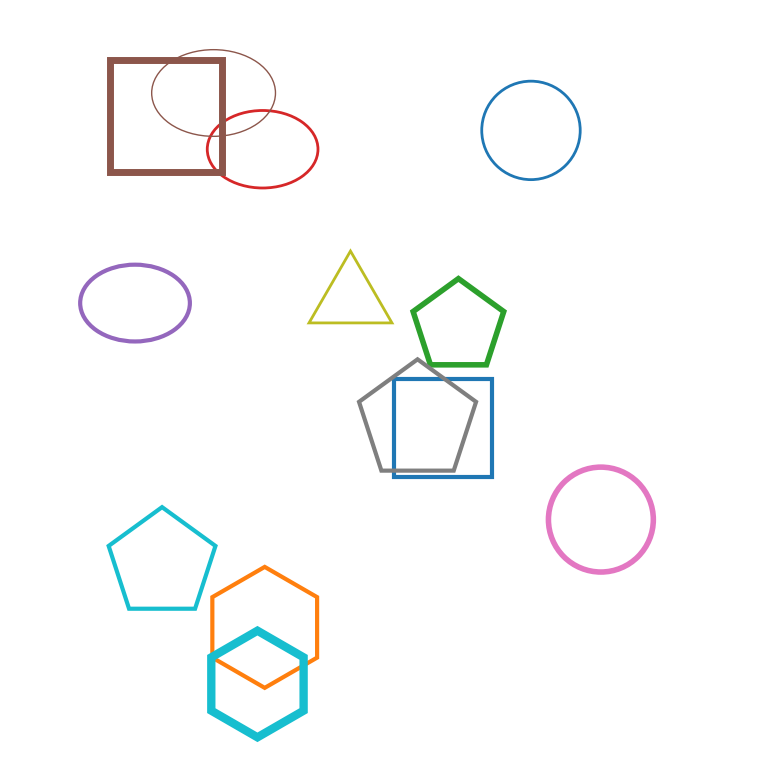[{"shape": "circle", "thickness": 1, "radius": 0.32, "center": [0.69, 0.831]}, {"shape": "square", "thickness": 1.5, "radius": 0.32, "center": [0.576, 0.444]}, {"shape": "hexagon", "thickness": 1.5, "radius": 0.39, "center": [0.344, 0.185]}, {"shape": "pentagon", "thickness": 2, "radius": 0.31, "center": [0.595, 0.576]}, {"shape": "oval", "thickness": 1, "radius": 0.36, "center": [0.341, 0.806]}, {"shape": "oval", "thickness": 1.5, "radius": 0.36, "center": [0.175, 0.606]}, {"shape": "oval", "thickness": 0.5, "radius": 0.4, "center": [0.277, 0.879]}, {"shape": "square", "thickness": 2.5, "radius": 0.36, "center": [0.215, 0.849]}, {"shape": "circle", "thickness": 2, "radius": 0.34, "center": [0.78, 0.325]}, {"shape": "pentagon", "thickness": 1.5, "radius": 0.4, "center": [0.542, 0.453]}, {"shape": "triangle", "thickness": 1, "radius": 0.31, "center": [0.455, 0.612]}, {"shape": "hexagon", "thickness": 3, "radius": 0.35, "center": [0.334, 0.112]}, {"shape": "pentagon", "thickness": 1.5, "radius": 0.36, "center": [0.21, 0.268]}]